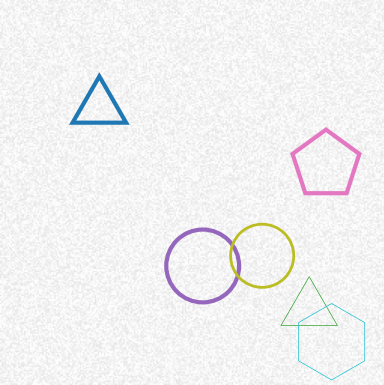[{"shape": "triangle", "thickness": 3, "radius": 0.4, "center": [0.258, 0.721]}, {"shape": "triangle", "thickness": 0.5, "radius": 0.42, "center": [0.803, 0.197]}, {"shape": "circle", "thickness": 3, "radius": 0.47, "center": [0.526, 0.309]}, {"shape": "pentagon", "thickness": 3, "radius": 0.46, "center": [0.847, 0.572]}, {"shape": "circle", "thickness": 2, "radius": 0.41, "center": [0.681, 0.336]}, {"shape": "hexagon", "thickness": 0.5, "radius": 0.5, "center": [0.861, 0.112]}]